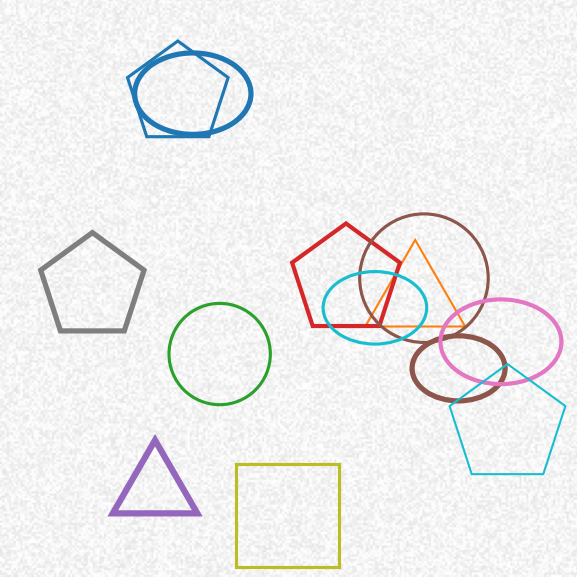[{"shape": "oval", "thickness": 2.5, "radius": 0.5, "center": [0.334, 0.837]}, {"shape": "pentagon", "thickness": 1.5, "radius": 0.46, "center": [0.308, 0.837]}, {"shape": "triangle", "thickness": 1, "radius": 0.5, "center": [0.719, 0.484]}, {"shape": "circle", "thickness": 1.5, "radius": 0.44, "center": [0.38, 0.386]}, {"shape": "pentagon", "thickness": 2, "radius": 0.49, "center": [0.599, 0.514]}, {"shape": "triangle", "thickness": 3, "radius": 0.42, "center": [0.268, 0.152]}, {"shape": "circle", "thickness": 1.5, "radius": 0.56, "center": [0.734, 0.517]}, {"shape": "oval", "thickness": 2.5, "radius": 0.4, "center": [0.794, 0.361]}, {"shape": "oval", "thickness": 2, "radius": 0.52, "center": [0.867, 0.407]}, {"shape": "pentagon", "thickness": 2.5, "radius": 0.47, "center": [0.16, 0.502]}, {"shape": "square", "thickness": 1.5, "radius": 0.45, "center": [0.497, 0.106]}, {"shape": "pentagon", "thickness": 1, "radius": 0.53, "center": [0.879, 0.263]}, {"shape": "oval", "thickness": 1.5, "radius": 0.45, "center": [0.649, 0.466]}]